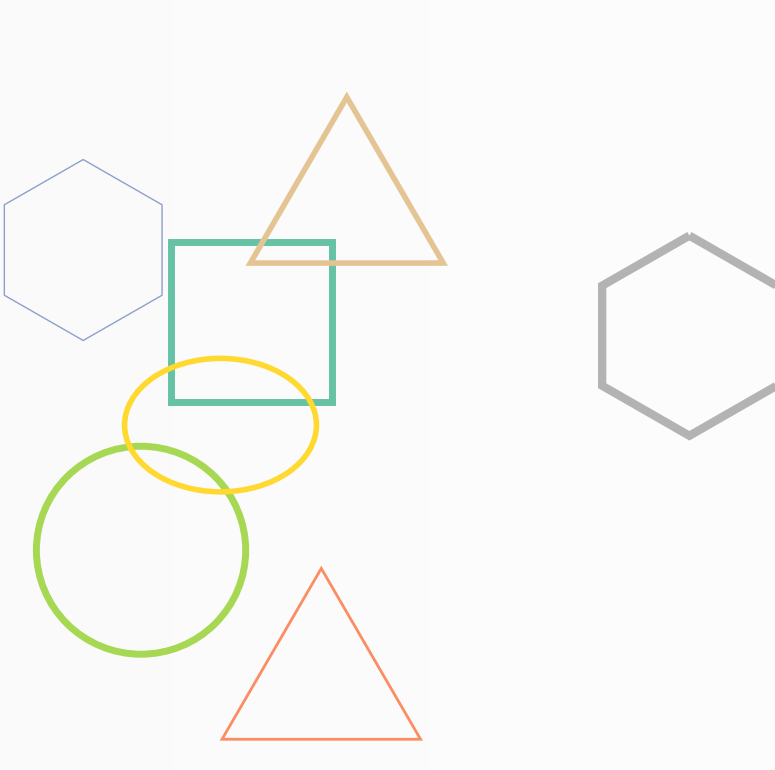[{"shape": "square", "thickness": 2.5, "radius": 0.52, "center": [0.325, 0.582]}, {"shape": "triangle", "thickness": 1, "radius": 0.74, "center": [0.415, 0.114]}, {"shape": "hexagon", "thickness": 0.5, "radius": 0.59, "center": [0.107, 0.675]}, {"shape": "circle", "thickness": 2.5, "radius": 0.68, "center": [0.182, 0.285]}, {"shape": "oval", "thickness": 2, "radius": 0.62, "center": [0.285, 0.448]}, {"shape": "triangle", "thickness": 2, "radius": 0.72, "center": [0.447, 0.73]}, {"shape": "hexagon", "thickness": 3, "radius": 0.65, "center": [0.89, 0.564]}]